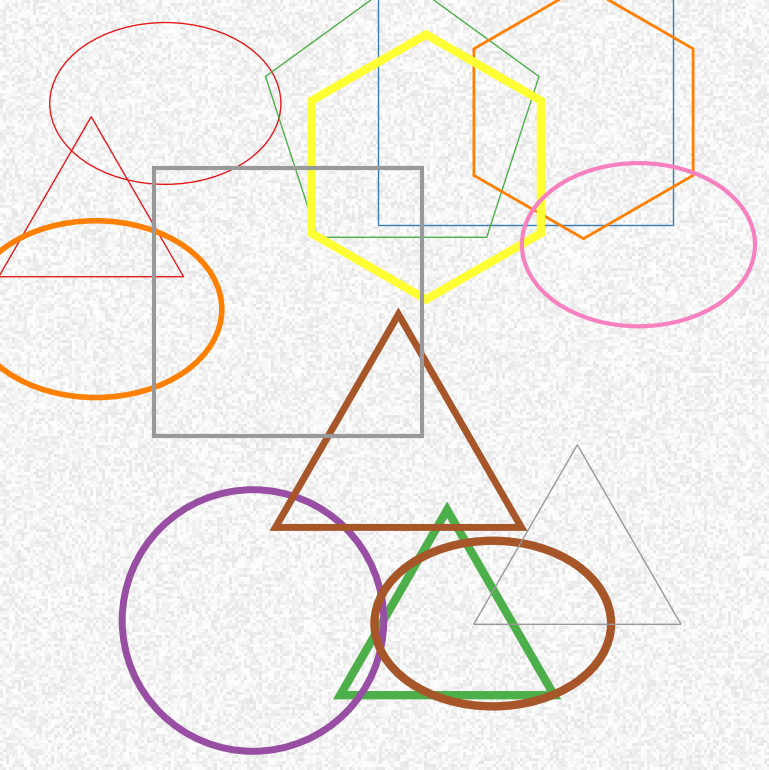[{"shape": "oval", "thickness": 0.5, "radius": 0.75, "center": [0.215, 0.866]}, {"shape": "triangle", "thickness": 0.5, "radius": 0.69, "center": [0.118, 0.71]}, {"shape": "square", "thickness": 0.5, "radius": 0.96, "center": [0.683, 0.899]}, {"shape": "pentagon", "thickness": 0.5, "radius": 0.93, "center": [0.522, 0.843]}, {"shape": "triangle", "thickness": 3, "radius": 0.8, "center": [0.581, 0.177]}, {"shape": "circle", "thickness": 2.5, "radius": 0.85, "center": [0.329, 0.194]}, {"shape": "oval", "thickness": 2, "radius": 0.82, "center": [0.124, 0.599]}, {"shape": "hexagon", "thickness": 1, "radius": 0.82, "center": [0.758, 0.854]}, {"shape": "hexagon", "thickness": 3, "radius": 0.86, "center": [0.554, 0.783]}, {"shape": "triangle", "thickness": 2.5, "radius": 0.92, "center": [0.517, 0.407]}, {"shape": "oval", "thickness": 3, "radius": 0.77, "center": [0.64, 0.19]}, {"shape": "oval", "thickness": 1.5, "radius": 0.76, "center": [0.829, 0.682]}, {"shape": "triangle", "thickness": 0.5, "radius": 0.78, "center": [0.75, 0.267]}, {"shape": "square", "thickness": 1.5, "radius": 0.87, "center": [0.374, 0.608]}]